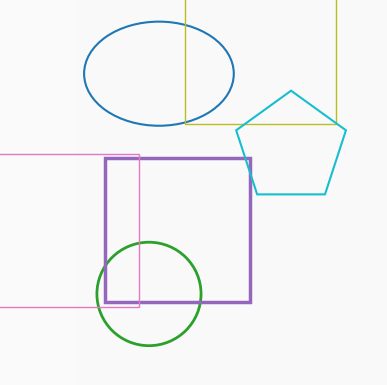[{"shape": "oval", "thickness": 1.5, "radius": 0.97, "center": [0.41, 0.809]}, {"shape": "circle", "thickness": 2, "radius": 0.67, "center": [0.384, 0.236]}, {"shape": "square", "thickness": 2.5, "radius": 0.94, "center": [0.458, 0.402]}, {"shape": "square", "thickness": 1, "radius": 0.99, "center": [0.16, 0.402]}, {"shape": "square", "thickness": 1, "radius": 0.97, "center": [0.672, 0.872]}, {"shape": "pentagon", "thickness": 1.5, "radius": 0.74, "center": [0.751, 0.616]}]